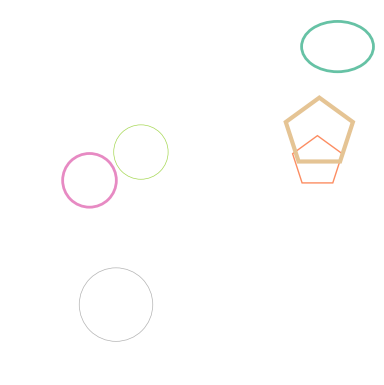[{"shape": "oval", "thickness": 2, "radius": 0.47, "center": [0.877, 0.879]}, {"shape": "pentagon", "thickness": 1, "radius": 0.34, "center": [0.825, 0.58]}, {"shape": "circle", "thickness": 2, "radius": 0.35, "center": [0.232, 0.532]}, {"shape": "circle", "thickness": 0.5, "radius": 0.35, "center": [0.366, 0.605]}, {"shape": "pentagon", "thickness": 3, "radius": 0.46, "center": [0.829, 0.655]}, {"shape": "circle", "thickness": 0.5, "radius": 0.48, "center": [0.301, 0.209]}]